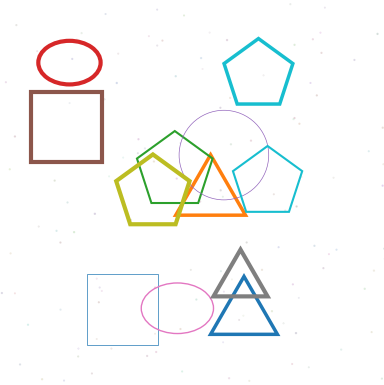[{"shape": "square", "thickness": 0.5, "radius": 0.46, "center": [0.318, 0.197]}, {"shape": "triangle", "thickness": 2.5, "radius": 0.5, "center": [0.634, 0.182]}, {"shape": "triangle", "thickness": 2.5, "radius": 0.52, "center": [0.547, 0.493]}, {"shape": "pentagon", "thickness": 1.5, "radius": 0.52, "center": [0.454, 0.556]}, {"shape": "oval", "thickness": 3, "radius": 0.4, "center": [0.18, 0.837]}, {"shape": "circle", "thickness": 0.5, "radius": 0.58, "center": [0.582, 0.597]}, {"shape": "square", "thickness": 3, "radius": 0.46, "center": [0.173, 0.669]}, {"shape": "oval", "thickness": 1, "radius": 0.47, "center": [0.461, 0.199]}, {"shape": "triangle", "thickness": 3, "radius": 0.41, "center": [0.625, 0.271]}, {"shape": "pentagon", "thickness": 3, "radius": 0.5, "center": [0.397, 0.499]}, {"shape": "pentagon", "thickness": 2.5, "radius": 0.47, "center": [0.671, 0.806]}, {"shape": "pentagon", "thickness": 1.5, "radius": 0.47, "center": [0.695, 0.526]}]